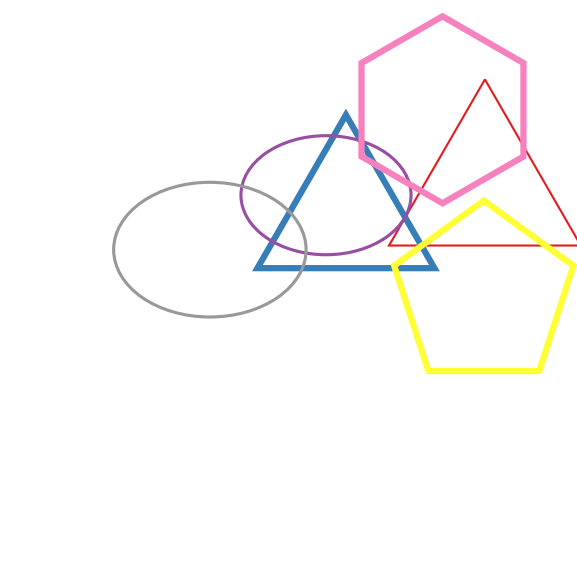[{"shape": "triangle", "thickness": 1, "radius": 0.96, "center": [0.84, 0.67]}, {"shape": "triangle", "thickness": 3, "radius": 0.88, "center": [0.599, 0.623]}, {"shape": "oval", "thickness": 1.5, "radius": 0.74, "center": [0.565, 0.661]}, {"shape": "pentagon", "thickness": 3, "radius": 0.82, "center": [0.838, 0.489]}, {"shape": "hexagon", "thickness": 3, "radius": 0.81, "center": [0.766, 0.809]}, {"shape": "oval", "thickness": 1.5, "radius": 0.83, "center": [0.363, 0.567]}]